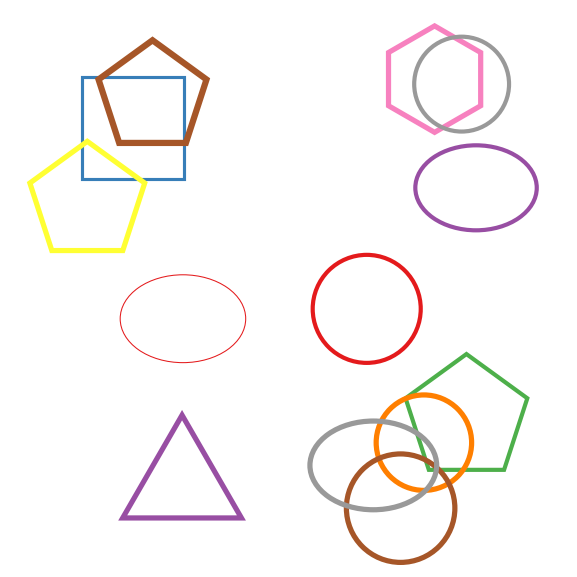[{"shape": "circle", "thickness": 2, "radius": 0.47, "center": [0.635, 0.464]}, {"shape": "oval", "thickness": 0.5, "radius": 0.54, "center": [0.317, 0.447]}, {"shape": "square", "thickness": 1.5, "radius": 0.44, "center": [0.231, 0.778]}, {"shape": "pentagon", "thickness": 2, "radius": 0.55, "center": [0.808, 0.275]}, {"shape": "oval", "thickness": 2, "radius": 0.53, "center": [0.824, 0.674]}, {"shape": "triangle", "thickness": 2.5, "radius": 0.59, "center": [0.315, 0.162]}, {"shape": "circle", "thickness": 2.5, "radius": 0.41, "center": [0.734, 0.233]}, {"shape": "pentagon", "thickness": 2.5, "radius": 0.52, "center": [0.151, 0.65]}, {"shape": "pentagon", "thickness": 3, "radius": 0.49, "center": [0.264, 0.831]}, {"shape": "circle", "thickness": 2.5, "radius": 0.47, "center": [0.694, 0.119]}, {"shape": "hexagon", "thickness": 2.5, "radius": 0.46, "center": [0.753, 0.862]}, {"shape": "circle", "thickness": 2, "radius": 0.41, "center": [0.799, 0.853]}, {"shape": "oval", "thickness": 2.5, "radius": 0.55, "center": [0.646, 0.193]}]